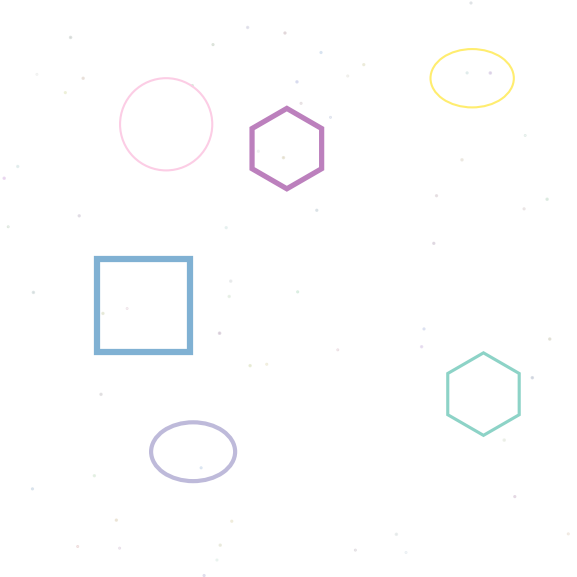[{"shape": "hexagon", "thickness": 1.5, "radius": 0.36, "center": [0.837, 0.317]}, {"shape": "oval", "thickness": 2, "radius": 0.36, "center": [0.334, 0.217]}, {"shape": "square", "thickness": 3, "radius": 0.4, "center": [0.248, 0.47]}, {"shape": "circle", "thickness": 1, "radius": 0.4, "center": [0.288, 0.784]}, {"shape": "hexagon", "thickness": 2.5, "radius": 0.35, "center": [0.497, 0.742]}, {"shape": "oval", "thickness": 1, "radius": 0.36, "center": [0.818, 0.864]}]